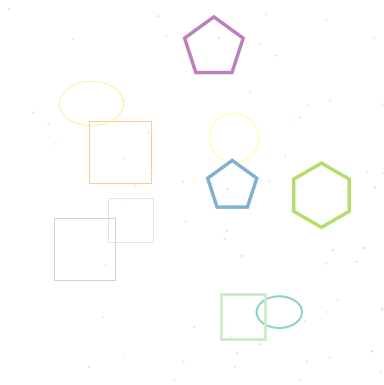[{"shape": "oval", "thickness": 1.5, "radius": 0.29, "center": [0.725, 0.189]}, {"shape": "circle", "thickness": 1, "radius": 0.32, "center": [0.608, 0.642]}, {"shape": "square", "thickness": 0.5, "radius": 0.4, "center": [0.219, 0.353]}, {"shape": "pentagon", "thickness": 2.5, "radius": 0.34, "center": [0.603, 0.516]}, {"shape": "square", "thickness": 0.5, "radius": 0.4, "center": [0.312, 0.605]}, {"shape": "hexagon", "thickness": 2.5, "radius": 0.42, "center": [0.835, 0.493]}, {"shape": "square", "thickness": 0.5, "radius": 0.29, "center": [0.339, 0.429]}, {"shape": "pentagon", "thickness": 2.5, "radius": 0.4, "center": [0.556, 0.876]}, {"shape": "square", "thickness": 2, "radius": 0.29, "center": [0.631, 0.178]}, {"shape": "oval", "thickness": 0.5, "radius": 0.42, "center": [0.238, 0.731]}]